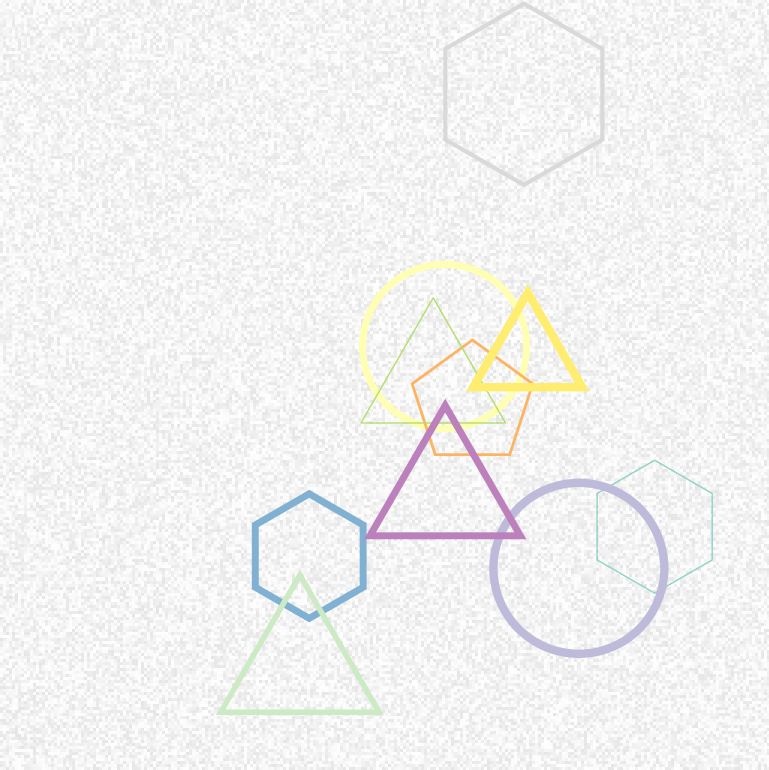[{"shape": "hexagon", "thickness": 0.5, "radius": 0.43, "center": [0.85, 0.316]}, {"shape": "circle", "thickness": 2.5, "radius": 0.53, "center": [0.577, 0.55]}, {"shape": "circle", "thickness": 3, "radius": 0.56, "center": [0.752, 0.262]}, {"shape": "hexagon", "thickness": 2.5, "radius": 0.4, "center": [0.402, 0.278]}, {"shape": "pentagon", "thickness": 1, "radius": 0.41, "center": [0.614, 0.476]}, {"shape": "triangle", "thickness": 0.5, "radius": 0.54, "center": [0.563, 0.505]}, {"shape": "hexagon", "thickness": 1.5, "radius": 0.59, "center": [0.68, 0.878]}, {"shape": "triangle", "thickness": 2.5, "radius": 0.56, "center": [0.578, 0.361]}, {"shape": "triangle", "thickness": 2, "radius": 0.59, "center": [0.389, 0.134]}, {"shape": "triangle", "thickness": 3, "radius": 0.41, "center": [0.685, 0.538]}]